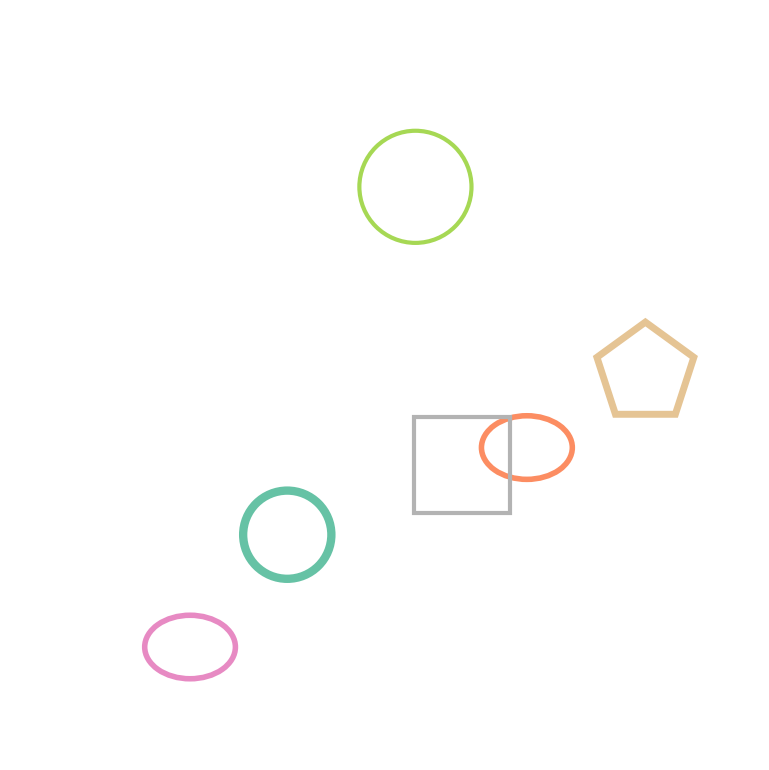[{"shape": "circle", "thickness": 3, "radius": 0.29, "center": [0.373, 0.306]}, {"shape": "oval", "thickness": 2, "radius": 0.3, "center": [0.684, 0.419]}, {"shape": "oval", "thickness": 2, "radius": 0.29, "center": [0.247, 0.16]}, {"shape": "circle", "thickness": 1.5, "radius": 0.36, "center": [0.54, 0.757]}, {"shape": "pentagon", "thickness": 2.5, "radius": 0.33, "center": [0.838, 0.516]}, {"shape": "square", "thickness": 1.5, "radius": 0.31, "center": [0.6, 0.396]}]